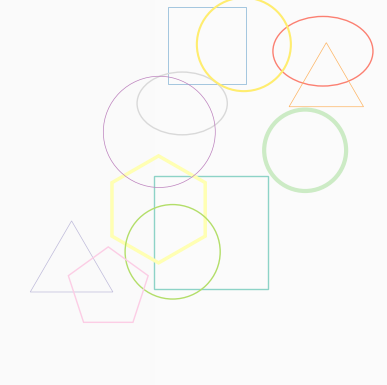[{"shape": "square", "thickness": 1, "radius": 0.73, "center": [0.544, 0.396]}, {"shape": "hexagon", "thickness": 2.5, "radius": 0.69, "center": [0.409, 0.456]}, {"shape": "triangle", "thickness": 0.5, "radius": 0.62, "center": [0.185, 0.303]}, {"shape": "oval", "thickness": 1, "radius": 0.65, "center": [0.833, 0.867]}, {"shape": "square", "thickness": 0.5, "radius": 0.5, "center": [0.534, 0.882]}, {"shape": "triangle", "thickness": 0.5, "radius": 0.55, "center": [0.842, 0.778]}, {"shape": "circle", "thickness": 1, "radius": 0.61, "center": [0.446, 0.346]}, {"shape": "pentagon", "thickness": 1, "radius": 0.54, "center": [0.279, 0.25]}, {"shape": "oval", "thickness": 1, "radius": 0.58, "center": [0.47, 0.731]}, {"shape": "circle", "thickness": 0.5, "radius": 0.72, "center": [0.411, 0.657]}, {"shape": "circle", "thickness": 3, "radius": 0.53, "center": [0.787, 0.61]}, {"shape": "circle", "thickness": 1.5, "radius": 0.61, "center": [0.629, 0.885]}]